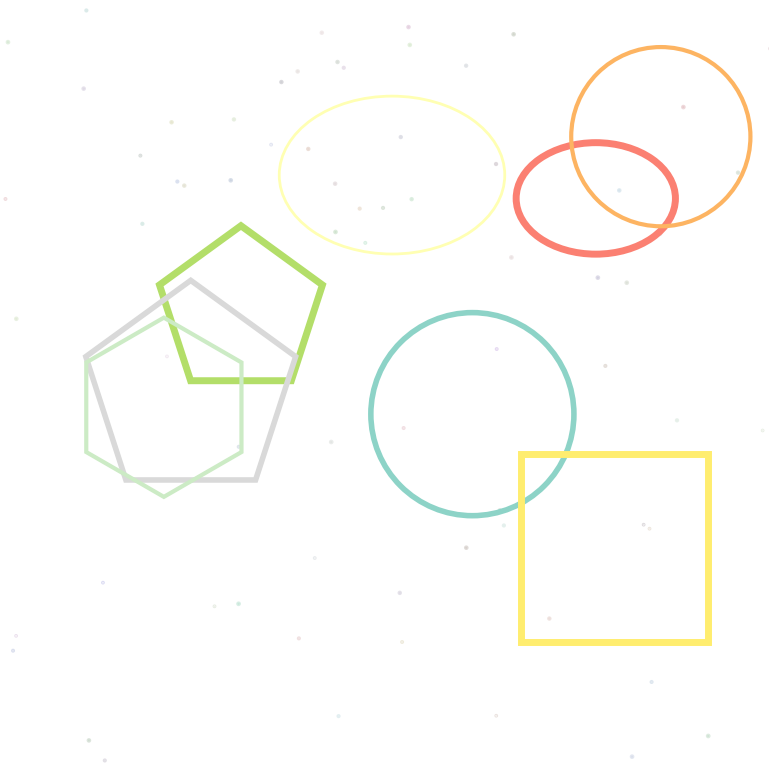[{"shape": "circle", "thickness": 2, "radius": 0.66, "center": [0.613, 0.462]}, {"shape": "oval", "thickness": 1, "radius": 0.73, "center": [0.509, 0.773]}, {"shape": "oval", "thickness": 2.5, "radius": 0.52, "center": [0.774, 0.742]}, {"shape": "circle", "thickness": 1.5, "radius": 0.58, "center": [0.858, 0.823]}, {"shape": "pentagon", "thickness": 2.5, "radius": 0.56, "center": [0.313, 0.596]}, {"shape": "pentagon", "thickness": 2, "radius": 0.72, "center": [0.248, 0.493]}, {"shape": "hexagon", "thickness": 1.5, "radius": 0.58, "center": [0.213, 0.471]}, {"shape": "square", "thickness": 2.5, "radius": 0.61, "center": [0.798, 0.288]}]